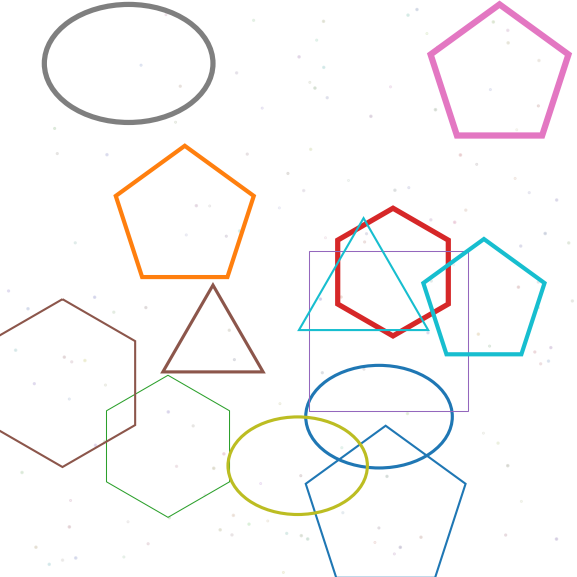[{"shape": "oval", "thickness": 1.5, "radius": 0.63, "center": [0.656, 0.278]}, {"shape": "pentagon", "thickness": 1, "radius": 0.73, "center": [0.668, 0.116]}, {"shape": "pentagon", "thickness": 2, "radius": 0.63, "center": [0.32, 0.621]}, {"shape": "hexagon", "thickness": 0.5, "radius": 0.61, "center": [0.291, 0.226]}, {"shape": "hexagon", "thickness": 2.5, "radius": 0.55, "center": [0.681, 0.528]}, {"shape": "square", "thickness": 0.5, "radius": 0.69, "center": [0.673, 0.426]}, {"shape": "hexagon", "thickness": 1, "radius": 0.73, "center": [0.108, 0.336]}, {"shape": "triangle", "thickness": 1.5, "radius": 0.5, "center": [0.369, 0.405]}, {"shape": "pentagon", "thickness": 3, "radius": 0.63, "center": [0.865, 0.866]}, {"shape": "oval", "thickness": 2.5, "radius": 0.73, "center": [0.223, 0.889]}, {"shape": "oval", "thickness": 1.5, "radius": 0.6, "center": [0.515, 0.193]}, {"shape": "triangle", "thickness": 1, "radius": 0.65, "center": [0.63, 0.492]}, {"shape": "pentagon", "thickness": 2, "radius": 0.55, "center": [0.838, 0.475]}]